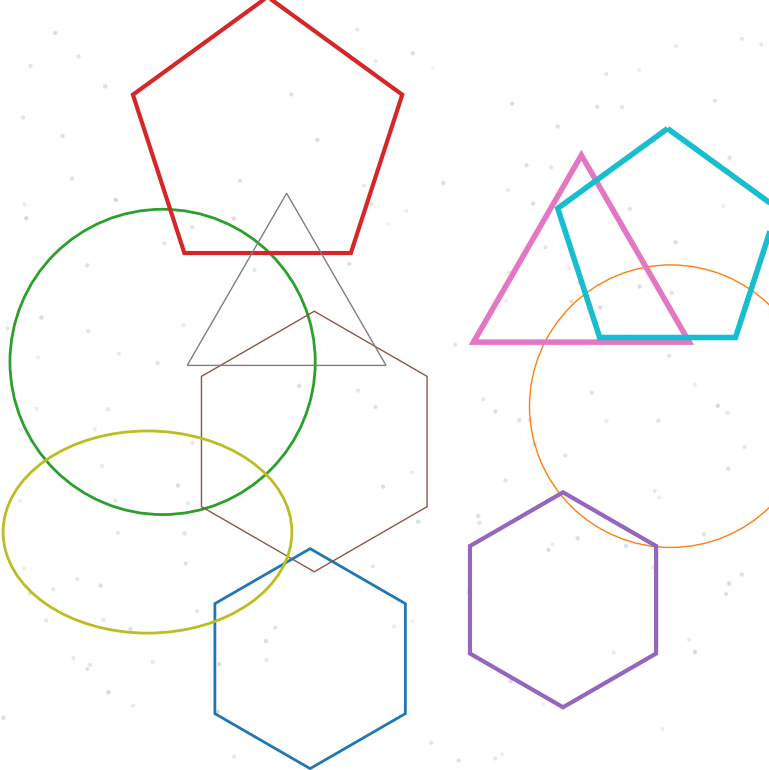[{"shape": "hexagon", "thickness": 1, "radius": 0.71, "center": [0.403, 0.145]}, {"shape": "circle", "thickness": 0.5, "radius": 0.92, "center": [0.871, 0.472]}, {"shape": "circle", "thickness": 1, "radius": 0.99, "center": [0.211, 0.53]}, {"shape": "pentagon", "thickness": 1.5, "radius": 0.92, "center": [0.348, 0.82]}, {"shape": "hexagon", "thickness": 1.5, "radius": 0.7, "center": [0.731, 0.221]}, {"shape": "hexagon", "thickness": 0.5, "radius": 0.85, "center": [0.408, 0.427]}, {"shape": "triangle", "thickness": 2, "radius": 0.81, "center": [0.755, 0.637]}, {"shape": "triangle", "thickness": 0.5, "radius": 0.75, "center": [0.372, 0.6]}, {"shape": "oval", "thickness": 1, "radius": 0.94, "center": [0.192, 0.309]}, {"shape": "pentagon", "thickness": 2, "radius": 0.75, "center": [0.867, 0.683]}]